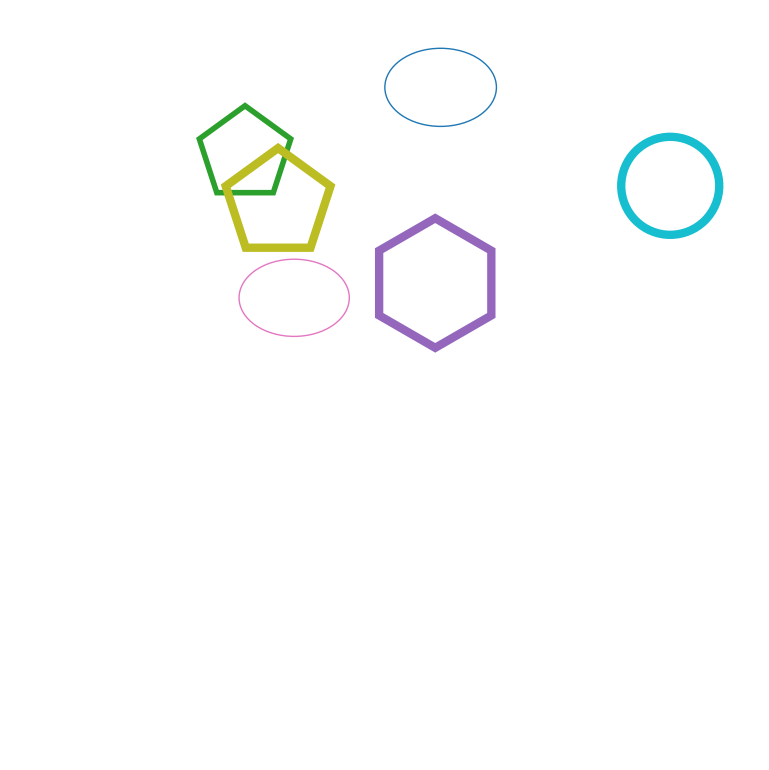[{"shape": "oval", "thickness": 0.5, "radius": 0.36, "center": [0.572, 0.887]}, {"shape": "pentagon", "thickness": 2, "radius": 0.31, "center": [0.318, 0.8]}, {"shape": "hexagon", "thickness": 3, "radius": 0.42, "center": [0.565, 0.632]}, {"shape": "oval", "thickness": 0.5, "radius": 0.36, "center": [0.382, 0.613]}, {"shape": "pentagon", "thickness": 3, "radius": 0.36, "center": [0.361, 0.736]}, {"shape": "circle", "thickness": 3, "radius": 0.32, "center": [0.87, 0.759]}]